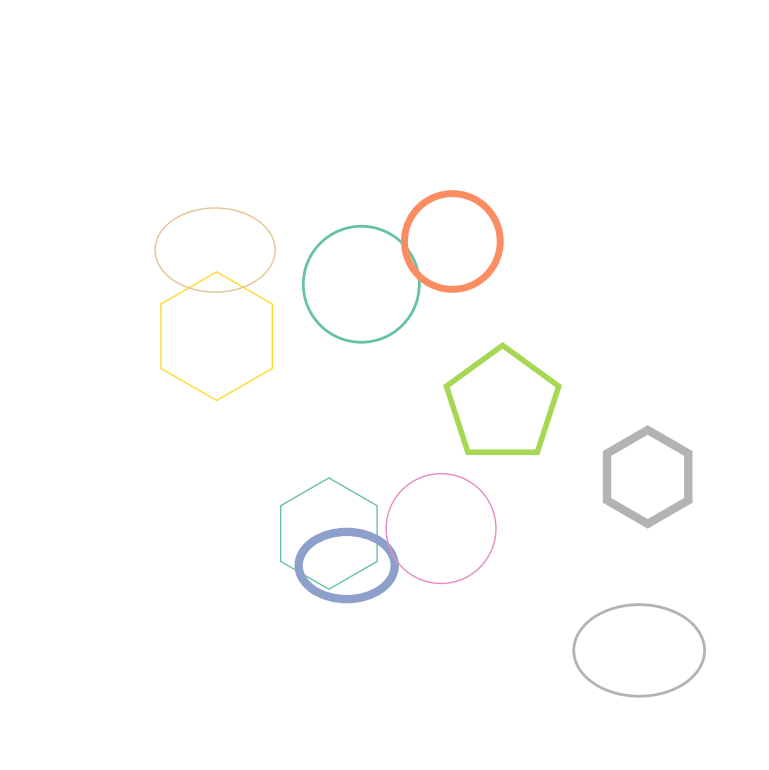[{"shape": "hexagon", "thickness": 0.5, "radius": 0.36, "center": [0.427, 0.307]}, {"shape": "circle", "thickness": 1, "radius": 0.38, "center": [0.469, 0.631]}, {"shape": "circle", "thickness": 2.5, "radius": 0.31, "center": [0.587, 0.686]}, {"shape": "oval", "thickness": 3, "radius": 0.31, "center": [0.45, 0.266]}, {"shape": "circle", "thickness": 0.5, "radius": 0.36, "center": [0.573, 0.314]}, {"shape": "pentagon", "thickness": 2, "radius": 0.38, "center": [0.653, 0.475]}, {"shape": "hexagon", "thickness": 0.5, "radius": 0.42, "center": [0.281, 0.563]}, {"shape": "oval", "thickness": 0.5, "radius": 0.39, "center": [0.279, 0.675]}, {"shape": "oval", "thickness": 1, "radius": 0.42, "center": [0.83, 0.155]}, {"shape": "hexagon", "thickness": 3, "radius": 0.3, "center": [0.841, 0.381]}]